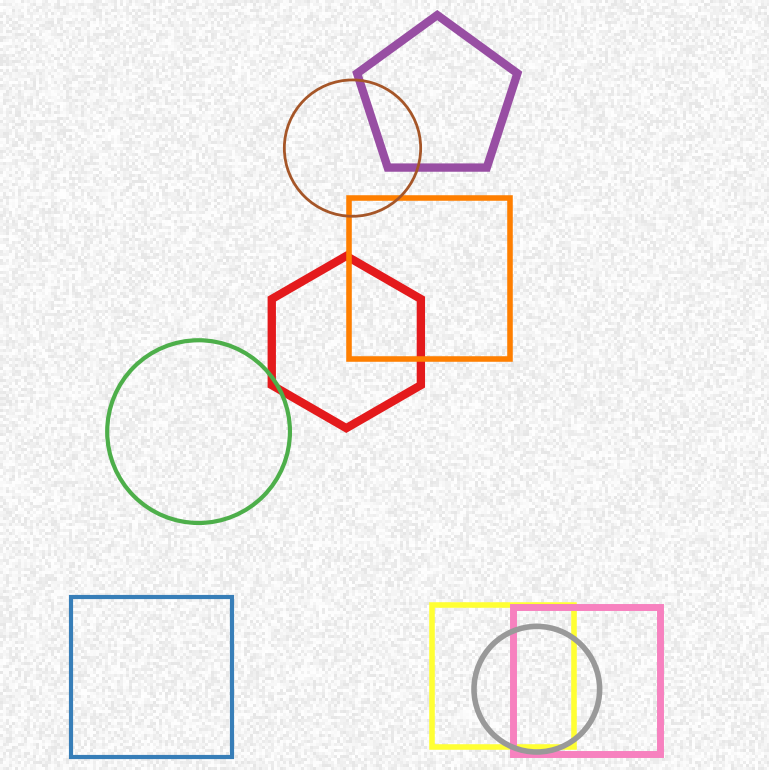[{"shape": "hexagon", "thickness": 3, "radius": 0.56, "center": [0.45, 0.556]}, {"shape": "square", "thickness": 1.5, "radius": 0.52, "center": [0.197, 0.121]}, {"shape": "circle", "thickness": 1.5, "radius": 0.59, "center": [0.258, 0.439]}, {"shape": "pentagon", "thickness": 3, "radius": 0.55, "center": [0.568, 0.871]}, {"shape": "square", "thickness": 2, "radius": 0.52, "center": [0.558, 0.638]}, {"shape": "square", "thickness": 2, "radius": 0.46, "center": [0.653, 0.122]}, {"shape": "circle", "thickness": 1, "radius": 0.44, "center": [0.458, 0.808]}, {"shape": "square", "thickness": 2.5, "radius": 0.48, "center": [0.762, 0.116]}, {"shape": "circle", "thickness": 2, "radius": 0.41, "center": [0.697, 0.105]}]